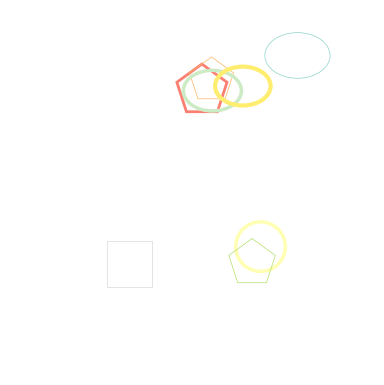[{"shape": "oval", "thickness": 0.5, "radius": 0.42, "center": [0.773, 0.856]}, {"shape": "circle", "thickness": 2.5, "radius": 0.32, "center": [0.677, 0.359]}, {"shape": "pentagon", "thickness": 2, "radius": 0.34, "center": [0.524, 0.765]}, {"shape": "pentagon", "thickness": 0.5, "radius": 0.3, "center": [0.549, 0.792]}, {"shape": "pentagon", "thickness": 0.5, "radius": 0.32, "center": [0.655, 0.317]}, {"shape": "square", "thickness": 0.5, "radius": 0.3, "center": [0.336, 0.315]}, {"shape": "oval", "thickness": 2.5, "radius": 0.38, "center": [0.552, 0.765]}, {"shape": "oval", "thickness": 3, "radius": 0.36, "center": [0.631, 0.776]}]